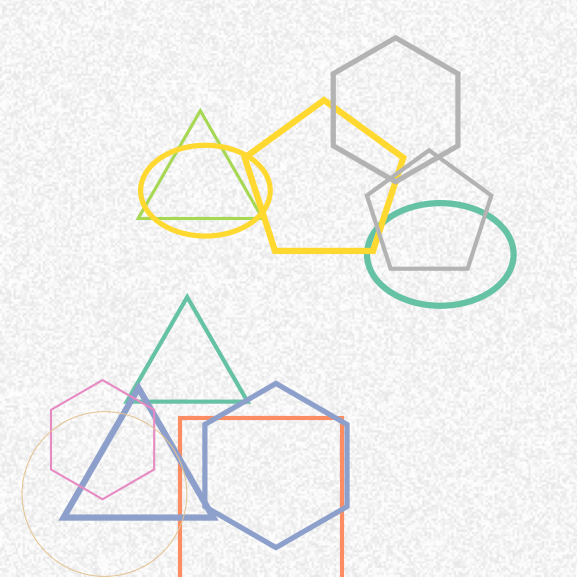[{"shape": "oval", "thickness": 3, "radius": 0.63, "center": [0.762, 0.559]}, {"shape": "triangle", "thickness": 2, "radius": 0.6, "center": [0.324, 0.364]}, {"shape": "square", "thickness": 2, "radius": 0.7, "center": [0.453, 0.136]}, {"shape": "triangle", "thickness": 3, "radius": 0.75, "center": [0.24, 0.178]}, {"shape": "hexagon", "thickness": 2.5, "radius": 0.71, "center": [0.478, 0.193]}, {"shape": "hexagon", "thickness": 1, "radius": 0.52, "center": [0.178, 0.238]}, {"shape": "triangle", "thickness": 1.5, "radius": 0.62, "center": [0.347, 0.683]}, {"shape": "oval", "thickness": 2.5, "radius": 0.56, "center": [0.356, 0.669]}, {"shape": "pentagon", "thickness": 3, "radius": 0.72, "center": [0.561, 0.681]}, {"shape": "circle", "thickness": 0.5, "radius": 0.71, "center": [0.181, 0.144]}, {"shape": "pentagon", "thickness": 2, "radius": 0.57, "center": [0.743, 0.626]}, {"shape": "hexagon", "thickness": 2.5, "radius": 0.62, "center": [0.685, 0.809]}]